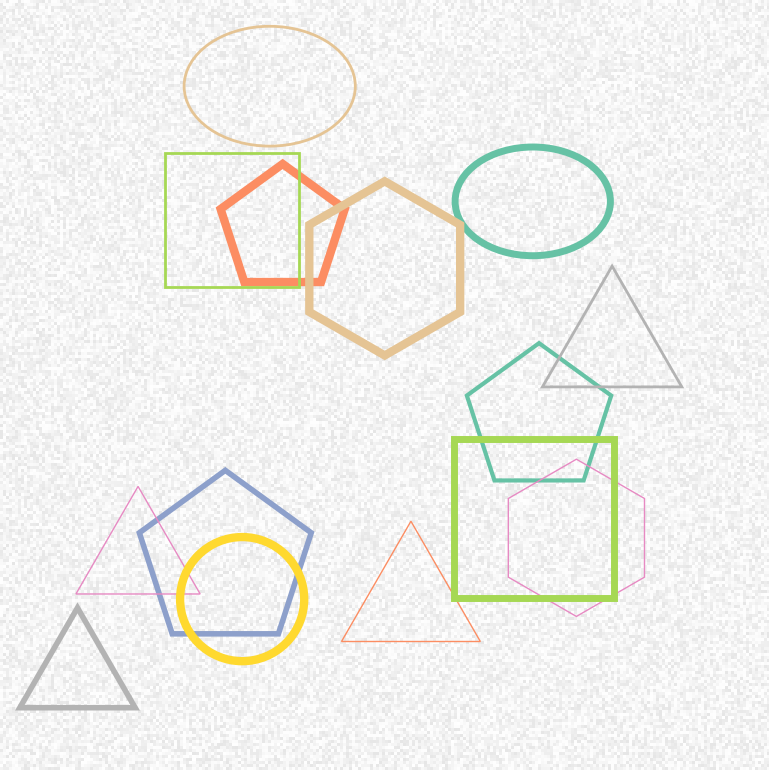[{"shape": "pentagon", "thickness": 1.5, "radius": 0.49, "center": [0.7, 0.456]}, {"shape": "oval", "thickness": 2.5, "radius": 0.5, "center": [0.692, 0.738]}, {"shape": "triangle", "thickness": 0.5, "radius": 0.52, "center": [0.534, 0.219]}, {"shape": "pentagon", "thickness": 3, "radius": 0.42, "center": [0.367, 0.702]}, {"shape": "pentagon", "thickness": 2, "radius": 0.59, "center": [0.293, 0.272]}, {"shape": "triangle", "thickness": 0.5, "radius": 0.47, "center": [0.179, 0.275]}, {"shape": "hexagon", "thickness": 0.5, "radius": 0.51, "center": [0.749, 0.302]}, {"shape": "square", "thickness": 1, "radius": 0.44, "center": [0.301, 0.714]}, {"shape": "square", "thickness": 2.5, "radius": 0.52, "center": [0.694, 0.327]}, {"shape": "circle", "thickness": 3, "radius": 0.4, "center": [0.314, 0.222]}, {"shape": "hexagon", "thickness": 3, "radius": 0.57, "center": [0.5, 0.651]}, {"shape": "oval", "thickness": 1, "radius": 0.56, "center": [0.35, 0.888]}, {"shape": "triangle", "thickness": 2, "radius": 0.43, "center": [0.101, 0.124]}, {"shape": "triangle", "thickness": 1, "radius": 0.52, "center": [0.795, 0.55]}]